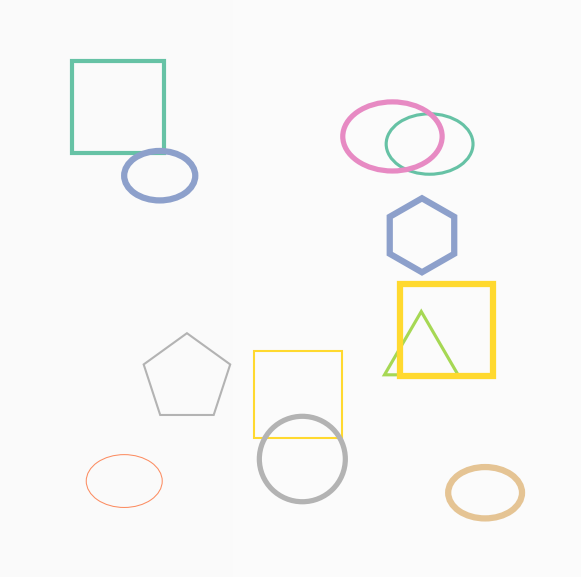[{"shape": "oval", "thickness": 1.5, "radius": 0.37, "center": [0.739, 0.75]}, {"shape": "square", "thickness": 2, "radius": 0.4, "center": [0.203, 0.814]}, {"shape": "oval", "thickness": 0.5, "radius": 0.33, "center": [0.214, 0.166]}, {"shape": "oval", "thickness": 3, "radius": 0.31, "center": [0.275, 0.695]}, {"shape": "hexagon", "thickness": 3, "radius": 0.32, "center": [0.726, 0.592]}, {"shape": "oval", "thickness": 2.5, "radius": 0.43, "center": [0.675, 0.763]}, {"shape": "triangle", "thickness": 1.5, "radius": 0.37, "center": [0.725, 0.387]}, {"shape": "square", "thickness": 3, "radius": 0.4, "center": [0.767, 0.428]}, {"shape": "square", "thickness": 1, "radius": 0.38, "center": [0.513, 0.316]}, {"shape": "oval", "thickness": 3, "radius": 0.32, "center": [0.835, 0.146]}, {"shape": "pentagon", "thickness": 1, "radius": 0.39, "center": [0.322, 0.344]}, {"shape": "circle", "thickness": 2.5, "radius": 0.37, "center": [0.52, 0.204]}]